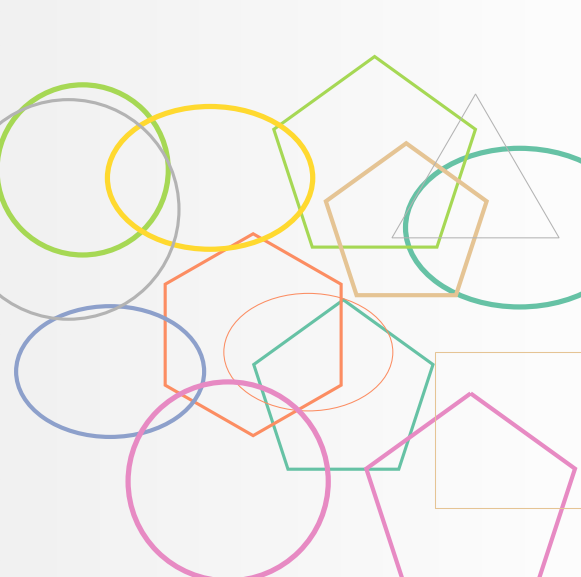[{"shape": "oval", "thickness": 2.5, "radius": 0.98, "center": [0.894, 0.605]}, {"shape": "pentagon", "thickness": 1.5, "radius": 0.81, "center": [0.591, 0.318]}, {"shape": "hexagon", "thickness": 1.5, "radius": 0.87, "center": [0.436, 0.42]}, {"shape": "oval", "thickness": 0.5, "radius": 0.73, "center": [0.53, 0.389]}, {"shape": "oval", "thickness": 2, "radius": 0.81, "center": [0.189, 0.356]}, {"shape": "circle", "thickness": 2.5, "radius": 0.86, "center": [0.393, 0.166]}, {"shape": "pentagon", "thickness": 2, "radius": 0.94, "center": [0.81, 0.129]}, {"shape": "pentagon", "thickness": 1.5, "radius": 0.91, "center": [0.644, 0.719]}, {"shape": "circle", "thickness": 2.5, "radius": 0.74, "center": [0.142, 0.705]}, {"shape": "oval", "thickness": 2.5, "radius": 0.88, "center": [0.361, 0.691]}, {"shape": "square", "thickness": 0.5, "radius": 0.68, "center": [0.884, 0.255]}, {"shape": "pentagon", "thickness": 2, "radius": 0.73, "center": [0.699, 0.606]}, {"shape": "circle", "thickness": 1.5, "radius": 0.95, "center": [0.118, 0.636]}, {"shape": "triangle", "thickness": 0.5, "radius": 0.83, "center": [0.818, 0.67]}]